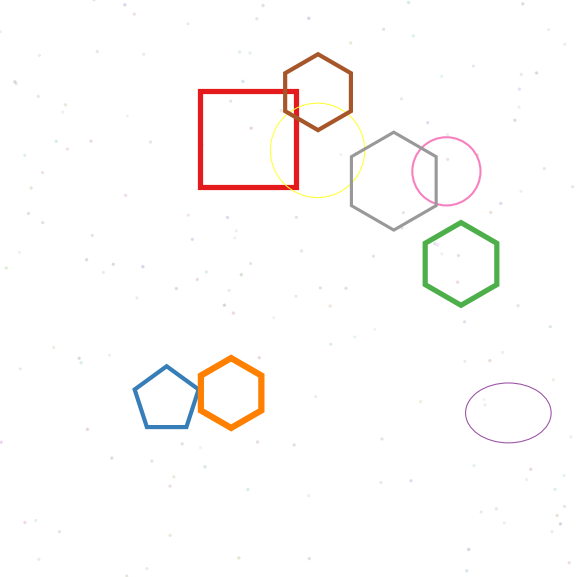[{"shape": "square", "thickness": 2.5, "radius": 0.42, "center": [0.429, 0.758]}, {"shape": "pentagon", "thickness": 2, "radius": 0.29, "center": [0.289, 0.307]}, {"shape": "hexagon", "thickness": 2.5, "radius": 0.36, "center": [0.798, 0.542]}, {"shape": "oval", "thickness": 0.5, "radius": 0.37, "center": [0.88, 0.284]}, {"shape": "hexagon", "thickness": 3, "radius": 0.3, "center": [0.4, 0.319]}, {"shape": "circle", "thickness": 0.5, "radius": 0.41, "center": [0.55, 0.739]}, {"shape": "hexagon", "thickness": 2, "radius": 0.33, "center": [0.551, 0.84]}, {"shape": "circle", "thickness": 1, "radius": 0.3, "center": [0.773, 0.702]}, {"shape": "hexagon", "thickness": 1.5, "radius": 0.42, "center": [0.682, 0.685]}]